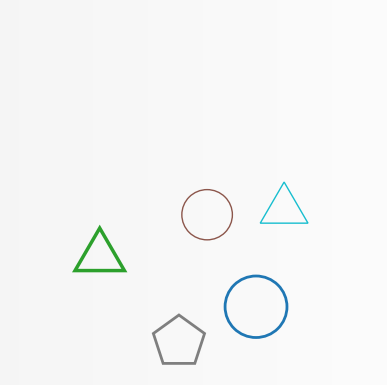[{"shape": "circle", "thickness": 2, "radius": 0.4, "center": [0.661, 0.203]}, {"shape": "triangle", "thickness": 2.5, "radius": 0.37, "center": [0.257, 0.334]}, {"shape": "circle", "thickness": 1, "radius": 0.33, "center": [0.534, 0.442]}, {"shape": "pentagon", "thickness": 2, "radius": 0.35, "center": [0.462, 0.112]}, {"shape": "triangle", "thickness": 1, "radius": 0.36, "center": [0.733, 0.456]}]